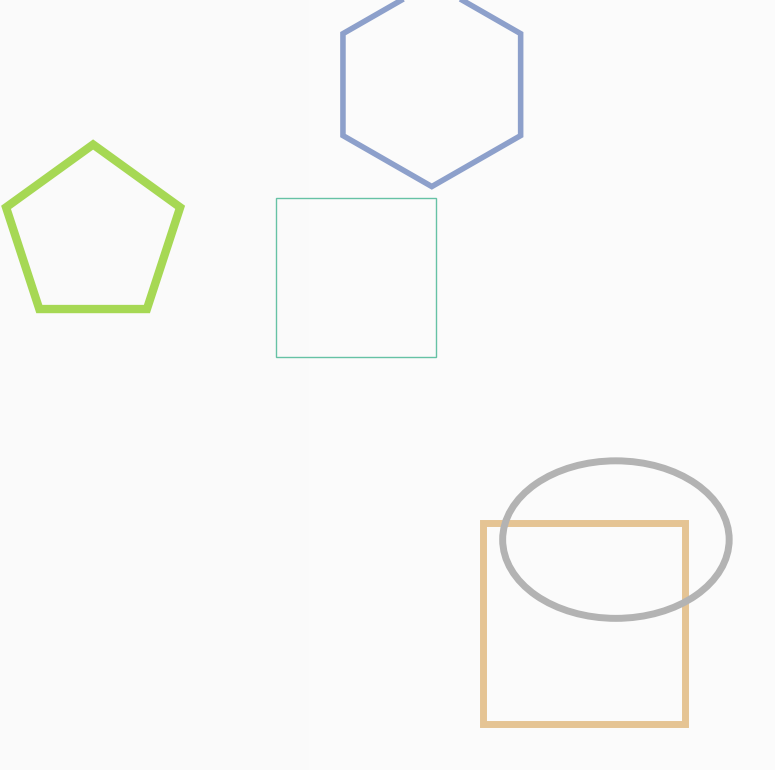[{"shape": "square", "thickness": 0.5, "radius": 0.52, "center": [0.459, 0.639]}, {"shape": "hexagon", "thickness": 2, "radius": 0.66, "center": [0.557, 0.89]}, {"shape": "pentagon", "thickness": 3, "radius": 0.59, "center": [0.12, 0.694]}, {"shape": "square", "thickness": 2.5, "radius": 0.65, "center": [0.754, 0.19]}, {"shape": "oval", "thickness": 2.5, "radius": 0.73, "center": [0.795, 0.299]}]